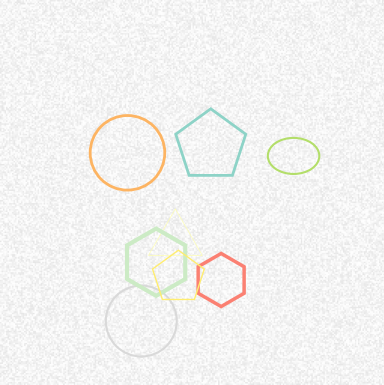[{"shape": "pentagon", "thickness": 2, "radius": 0.48, "center": [0.547, 0.622]}, {"shape": "triangle", "thickness": 0.5, "radius": 0.4, "center": [0.455, 0.377]}, {"shape": "hexagon", "thickness": 2.5, "radius": 0.34, "center": [0.574, 0.273]}, {"shape": "circle", "thickness": 2, "radius": 0.48, "center": [0.331, 0.603]}, {"shape": "oval", "thickness": 1.5, "radius": 0.33, "center": [0.763, 0.595]}, {"shape": "circle", "thickness": 1.5, "radius": 0.46, "center": [0.367, 0.166]}, {"shape": "hexagon", "thickness": 3, "radius": 0.44, "center": [0.406, 0.319]}, {"shape": "pentagon", "thickness": 1, "radius": 0.35, "center": [0.463, 0.279]}]